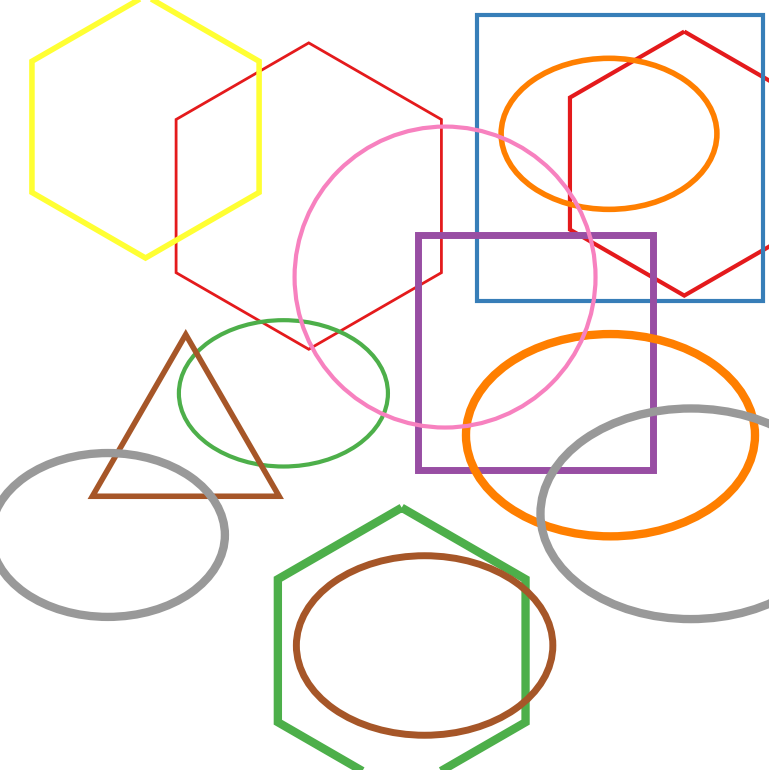[{"shape": "hexagon", "thickness": 1.5, "radius": 0.86, "center": [0.889, 0.788]}, {"shape": "hexagon", "thickness": 1, "radius": 0.99, "center": [0.401, 0.745]}, {"shape": "square", "thickness": 1.5, "radius": 0.93, "center": [0.805, 0.794]}, {"shape": "hexagon", "thickness": 3, "radius": 0.93, "center": [0.522, 0.155]}, {"shape": "oval", "thickness": 1.5, "radius": 0.68, "center": [0.368, 0.489]}, {"shape": "square", "thickness": 2.5, "radius": 0.76, "center": [0.695, 0.542]}, {"shape": "oval", "thickness": 2, "radius": 0.7, "center": [0.791, 0.826]}, {"shape": "oval", "thickness": 3, "radius": 0.94, "center": [0.793, 0.435]}, {"shape": "hexagon", "thickness": 2, "radius": 0.85, "center": [0.189, 0.835]}, {"shape": "oval", "thickness": 2.5, "radius": 0.83, "center": [0.551, 0.162]}, {"shape": "triangle", "thickness": 2, "radius": 0.7, "center": [0.241, 0.426]}, {"shape": "circle", "thickness": 1.5, "radius": 0.98, "center": [0.578, 0.64]}, {"shape": "oval", "thickness": 3, "radius": 0.98, "center": [0.897, 0.333]}, {"shape": "oval", "thickness": 3, "radius": 0.76, "center": [0.14, 0.305]}]